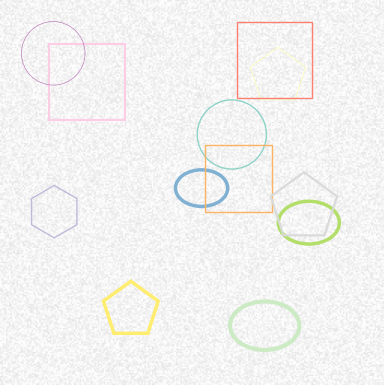[{"shape": "circle", "thickness": 1, "radius": 0.45, "center": [0.602, 0.651]}, {"shape": "pentagon", "thickness": 0.5, "radius": 0.38, "center": [0.722, 0.802]}, {"shape": "hexagon", "thickness": 1, "radius": 0.34, "center": [0.141, 0.45]}, {"shape": "square", "thickness": 1, "radius": 0.49, "center": [0.713, 0.844]}, {"shape": "oval", "thickness": 2.5, "radius": 0.34, "center": [0.524, 0.511]}, {"shape": "square", "thickness": 1, "radius": 0.43, "center": [0.619, 0.537]}, {"shape": "oval", "thickness": 2.5, "radius": 0.4, "center": [0.802, 0.422]}, {"shape": "square", "thickness": 1.5, "radius": 0.49, "center": [0.226, 0.787]}, {"shape": "pentagon", "thickness": 1.5, "radius": 0.45, "center": [0.789, 0.462]}, {"shape": "circle", "thickness": 0.5, "radius": 0.41, "center": [0.138, 0.862]}, {"shape": "oval", "thickness": 3, "radius": 0.45, "center": [0.688, 0.154]}, {"shape": "pentagon", "thickness": 2.5, "radius": 0.37, "center": [0.34, 0.195]}]